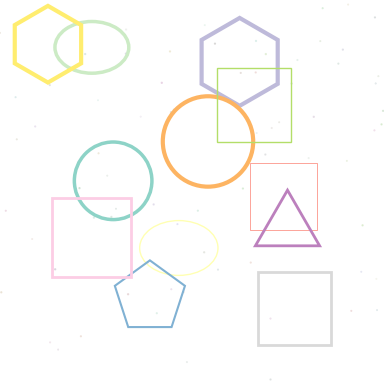[{"shape": "circle", "thickness": 2.5, "radius": 0.5, "center": [0.294, 0.53]}, {"shape": "oval", "thickness": 1, "radius": 0.51, "center": [0.464, 0.356]}, {"shape": "hexagon", "thickness": 3, "radius": 0.57, "center": [0.622, 0.839]}, {"shape": "square", "thickness": 0.5, "radius": 0.44, "center": [0.736, 0.49]}, {"shape": "pentagon", "thickness": 1.5, "radius": 0.48, "center": [0.389, 0.228]}, {"shape": "circle", "thickness": 3, "radius": 0.59, "center": [0.54, 0.633]}, {"shape": "square", "thickness": 1, "radius": 0.48, "center": [0.66, 0.727]}, {"shape": "square", "thickness": 2, "radius": 0.51, "center": [0.238, 0.384]}, {"shape": "square", "thickness": 2, "radius": 0.47, "center": [0.765, 0.199]}, {"shape": "triangle", "thickness": 2, "radius": 0.48, "center": [0.747, 0.41]}, {"shape": "oval", "thickness": 2.5, "radius": 0.48, "center": [0.239, 0.877]}, {"shape": "hexagon", "thickness": 3, "radius": 0.5, "center": [0.125, 0.885]}]